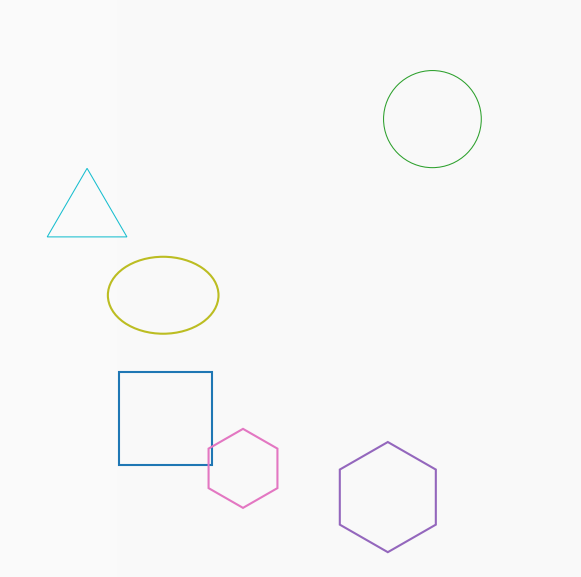[{"shape": "square", "thickness": 1, "radius": 0.4, "center": [0.285, 0.274]}, {"shape": "circle", "thickness": 0.5, "radius": 0.42, "center": [0.744, 0.793]}, {"shape": "hexagon", "thickness": 1, "radius": 0.48, "center": [0.667, 0.138]}, {"shape": "hexagon", "thickness": 1, "radius": 0.34, "center": [0.418, 0.188]}, {"shape": "oval", "thickness": 1, "radius": 0.48, "center": [0.281, 0.488]}, {"shape": "triangle", "thickness": 0.5, "radius": 0.4, "center": [0.15, 0.629]}]